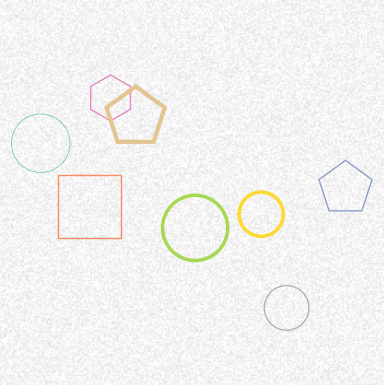[{"shape": "circle", "thickness": 0.5, "radius": 0.38, "center": [0.106, 0.628]}, {"shape": "square", "thickness": 1, "radius": 0.41, "center": [0.233, 0.463]}, {"shape": "pentagon", "thickness": 1, "radius": 0.36, "center": [0.897, 0.511]}, {"shape": "hexagon", "thickness": 1, "radius": 0.3, "center": [0.287, 0.746]}, {"shape": "circle", "thickness": 2.5, "radius": 0.42, "center": [0.507, 0.408]}, {"shape": "circle", "thickness": 2.5, "radius": 0.29, "center": [0.678, 0.444]}, {"shape": "pentagon", "thickness": 3, "radius": 0.4, "center": [0.352, 0.696]}, {"shape": "circle", "thickness": 1, "radius": 0.29, "center": [0.744, 0.2]}]